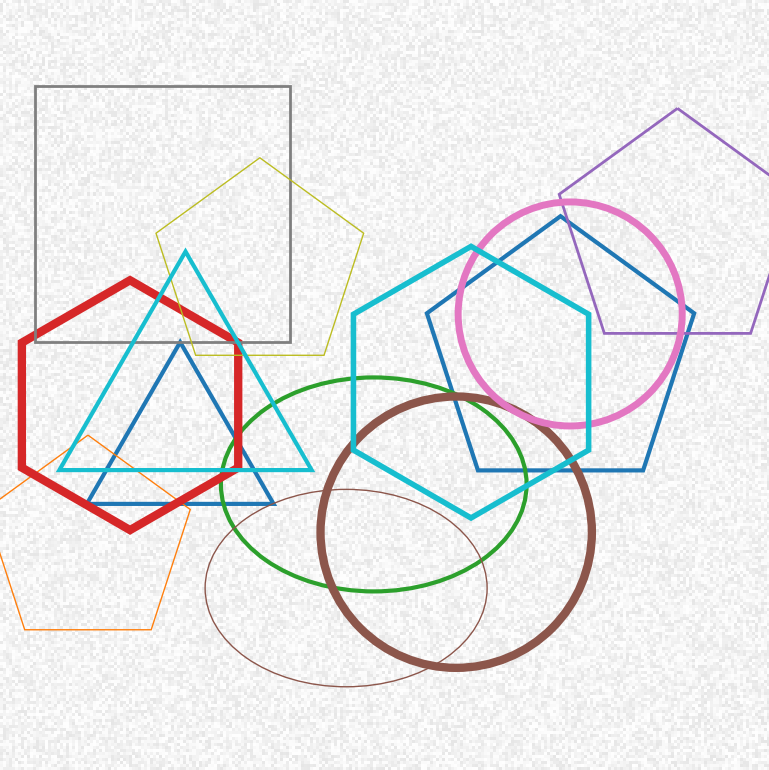[{"shape": "pentagon", "thickness": 1.5, "radius": 0.91, "center": [0.728, 0.537]}, {"shape": "triangle", "thickness": 1.5, "radius": 0.7, "center": [0.234, 0.416]}, {"shape": "pentagon", "thickness": 0.5, "radius": 0.7, "center": [0.114, 0.295]}, {"shape": "oval", "thickness": 1.5, "radius": 0.99, "center": [0.485, 0.371]}, {"shape": "hexagon", "thickness": 3, "radius": 0.81, "center": [0.169, 0.474]}, {"shape": "pentagon", "thickness": 1, "radius": 0.81, "center": [0.88, 0.698]}, {"shape": "circle", "thickness": 3, "radius": 0.88, "center": [0.592, 0.309]}, {"shape": "oval", "thickness": 0.5, "radius": 0.92, "center": [0.45, 0.236]}, {"shape": "circle", "thickness": 2.5, "radius": 0.73, "center": [0.74, 0.592]}, {"shape": "square", "thickness": 1, "radius": 0.83, "center": [0.211, 0.722]}, {"shape": "pentagon", "thickness": 0.5, "radius": 0.71, "center": [0.337, 0.653]}, {"shape": "triangle", "thickness": 1.5, "radius": 0.95, "center": [0.241, 0.484]}, {"shape": "hexagon", "thickness": 2, "radius": 0.88, "center": [0.612, 0.504]}]